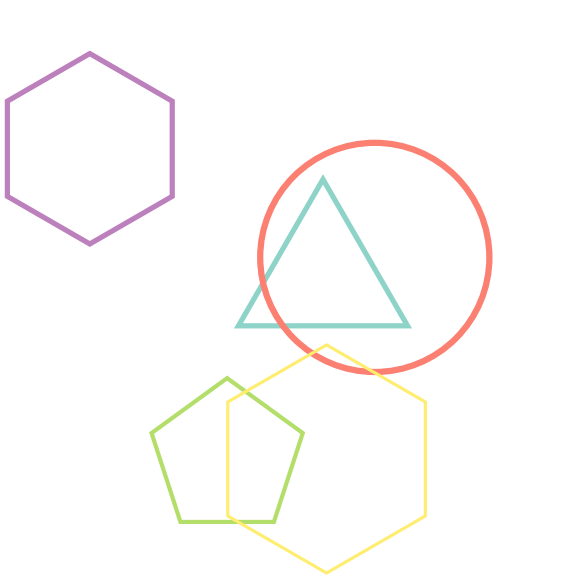[{"shape": "triangle", "thickness": 2.5, "radius": 0.85, "center": [0.559, 0.519]}, {"shape": "circle", "thickness": 3, "radius": 0.99, "center": [0.649, 0.553]}, {"shape": "pentagon", "thickness": 2, "radius": 0.69, "center": [0.393, 0.207]}, {"shape": "hexagon", "thickness": 2.5, "radius": 0.82, "center": [0.155, 0.742]}, {"shape": "hexagon", "thickness": 1.5, "radius": 0.99, "center": [0.565, 0.204]}]